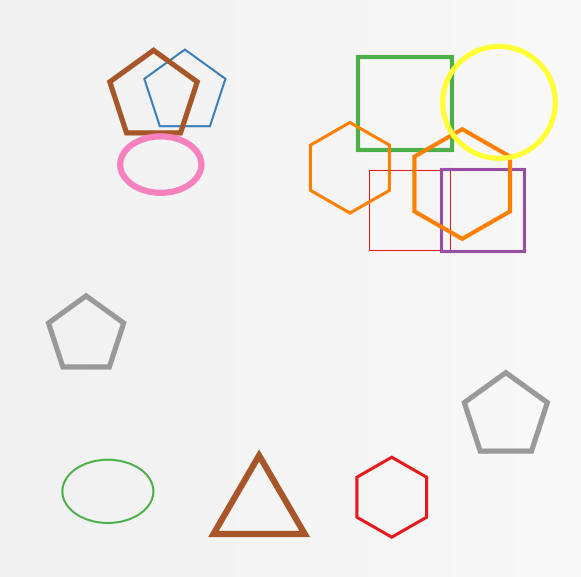[{"shape": "square", "thickness": 0.5, "radius": 0.35, "center": [0.704, 0.635]}, {"shape": "hexagon", "thickness": 1.5, "radius": 0.35, "center": [0.674, 0.138]}, {"shape": "pentagon", "thickness": 1, "radius": 0.37, "center": [0.318, 0.84]}, {"shape": "square", "thickness": 2, "radius": 0.4, "center": [0.697, 0.82]}, {"shape": "oval", "thickness": 1, "radius": 0.39, "center": [0.186, 0.148]}, {"shape": "square", "thickness": 1.5, "radius": 0.35, "center": [0.83, 0.636]}, {"shape": "hexagon", "thickness": 2, "radius": 0.47, "center": [0.795, 0.681]}, {"shape": "hexagon", "thickness": 1.5, "radius": 0.39, "center": [0.602, 0.709]}, {"shape": "circle", "thickness": 2.5, "radius": 0.48, "center": [0.859, 0.822]}, {"shape": "pentagon", "thickness": 2.5, "radius": 0.4, "center": [0.264, 0.833]}, {"shape": "triangle", "thickness": 3, "radius": 0.45, "center": [0.446, 0.12]}, {"shape": "oval", "thickness": 3, "radius": 0.35, "center": [0.277, 0.714]}, {"shape": "pentagon", "thickness": 2.5, "radius": 0.34, "center": [0.148, 0.419]}, {"shape": "pentagon", "thickness": 2.5, "radius": 0.38, "center": [0.87, 0.279]}]